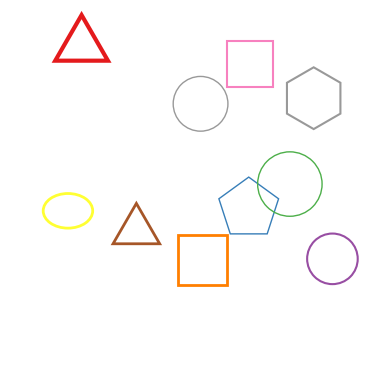[{"shape": "triangle", "thickness": 3, "radius": 0.39, "center": [0.212, 0.882]}, {"shape": "pentagon", "thickness": 1, "radius": 0.41, "center": [0.646, 0.458]}, {"shape": "circle", "thickness": 1, "radius": 0.42, "center": [0.753, 0.522]}, {"shape": "circle", "thickness": 1.5, "radius": 0.33, "center": [0.863, 0.328]}, {"shape": "square", "thickness": 2, "radius": 0.32, "center": [0.526, 0.324]}, {"shape": "oval", "thickness": 2, "radius": 0.32, "center": [0.176, 0.452]}, {"shape": "triangle", "thickness": 2, "radius": 0.35, "center": [0.354, 0.402]}, {"shape": "square", "thickness": 1.5, "radius": 0.3, "center": [0.65, 0.834]}, {"shape": "circle", "thickness": 1, "radius": 0.36, "center": [0.521, 0.73]}, {"shape": "hexagon", "thickness": 1.5, "radius": 0.4, "center": [0.815, 0.745]}]